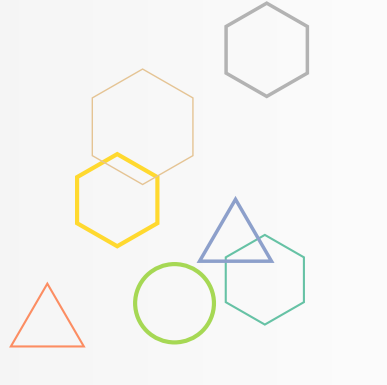[{"shape": "hexagon", "thickness": 1.5, "radius": 0.58, "center": [0.683, 0.273]}, {"shape": "triangle", "thickness": 1.5, "radius": 0.54, "center": [0.122, 0.154]}, {"shape": "triangle", "thickness": 2.5, "radius": 0.54, "center": [0.608, 0.375]}, {"shape": "circle", "thickness": 3, "radius": 0.51, "center": [0.45, 0.212]}, {"shape": "hexagon", "thickness": 3, "radius": 0.6, "center": [0.303, 0.48]}, {"shape": "hexagon", "thickness": 1, "radius": 0.75, "center": [0.368, 0.671]}, {"shape": "hexagon", "thickness": 2.5, "radius": 0.61, "center": [0.688, 0.871]}]